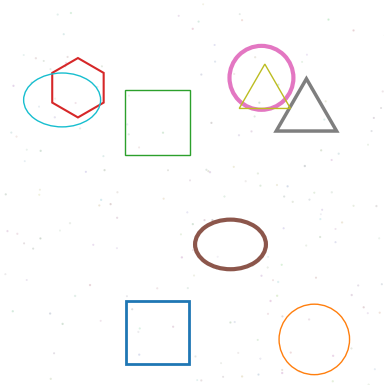[{"shape": "square", "thickness": 2, "radius": 0.41, "center": [0.409, 0.136]}, {"shape": "circle", "thickness": 1, "radius": 0.46, "center": [0.816, 0.118]}, {"shape": "square", "thickness": 1, "radius": 0.42, "center": [0.409, 0.681]}, {"shape": "hexagon", "thickness": 1.5, "radius": 0.39, "center": [0.202, 0.772]}, {"shape": "oval", "thickness": 3, "radius": 0.46, "center": [0.599, 0.365]}, {"shape": "circle", "thickness": 3, "radius": 0.42, "center": [0.679, 0.798]}, {"shape": "triangle", "thickness": 2.5, "radius": 0.45, "center": [0.796, 0.705]}, {"shape": "triangle", "thickness": 1, "radius": 0.38, "center": [0.688, 0.757]}, {"shape": "oval", "thickness": 1, "radius": 0.5, "center": [0.161, 0.74]}]